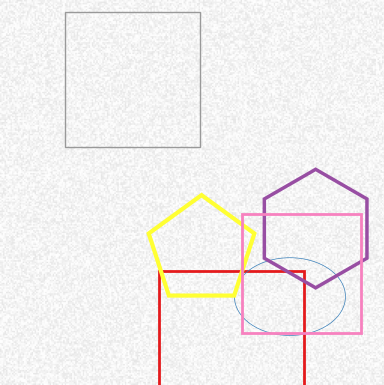[{"shape": "square", "thickness": 2, "radius": 0.94, "center": [0.602, 0.107]}, {"shape": "oval", "thickness": 0.5, "radius": 0.72, "center": [0.753, 0.23]}, {"shape": "hexagon", "thickness": 2.5, "radius": 0.77, "center": [0.82, 0.406]}, {"shape": "pentagon", "thickness": 3, "radius": 0.72, "center": [0.523, 0.349]}, {"shape": "square", "thickness": 2, "radius": 0.77, "center": [0.783, 0.291]}, {"shape": "square", "thickness": 1, "radius": 0.88, "center": [0.345, 0.792]}]